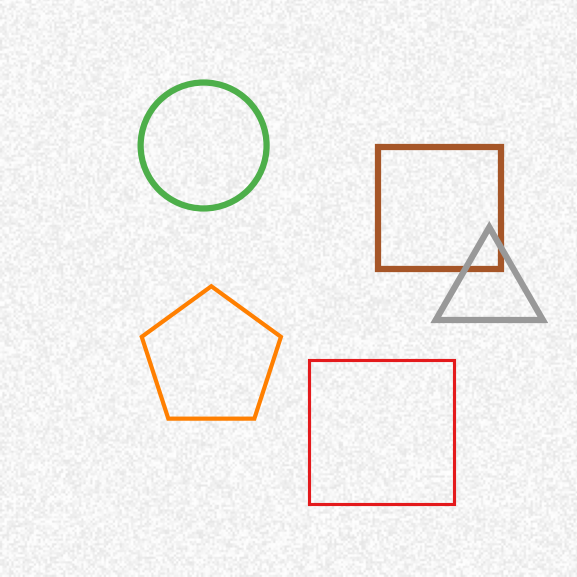[{"shape": "square", "thickness": 1.5, "radius": 0.63, "center": [0.66, 0.251]}, {"shape": "circle", "thickness": 3, "radius": 0.55, "center": [0.353, 0.747]}, {"shape": "pentagon", "thickness": 2, "radius": 0.63, "center": [0.366, 0.377]}, {"shape": "square", "thickness": 3, "radius": 0.53, "center": [0.761, 0.639]}, {"shape": "triangle", "thickness": 3, "radius": 0.54, "center": [0.847, 0.499]}]